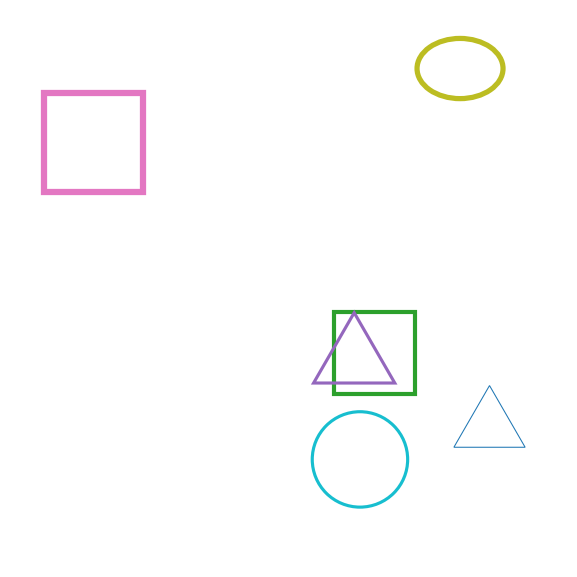[{"shape": "triangle", "thickness": 0.5, "radius": 0.36, "center": [0.848, 0.26]}, {"shape": "square", "thickness": 2, "radius": 0.35, "center": [0.648, 0.388]}, {"shape": "triangle", "thickness": 1.5, "radius": 0.41, "center": [0.613, 0.376]}, {"shape": "square", "thickness": 3, "radius": 0.43, "center": [0.162, 0.752]}, {"shape": "oval", "thickness": 2.5, "radius": 0.37, "center": [0.797, 0.88]}, {"shape": "circle", "thickness": 1.5, "radius": 0.41, "center": [0.623, 0.204]}]